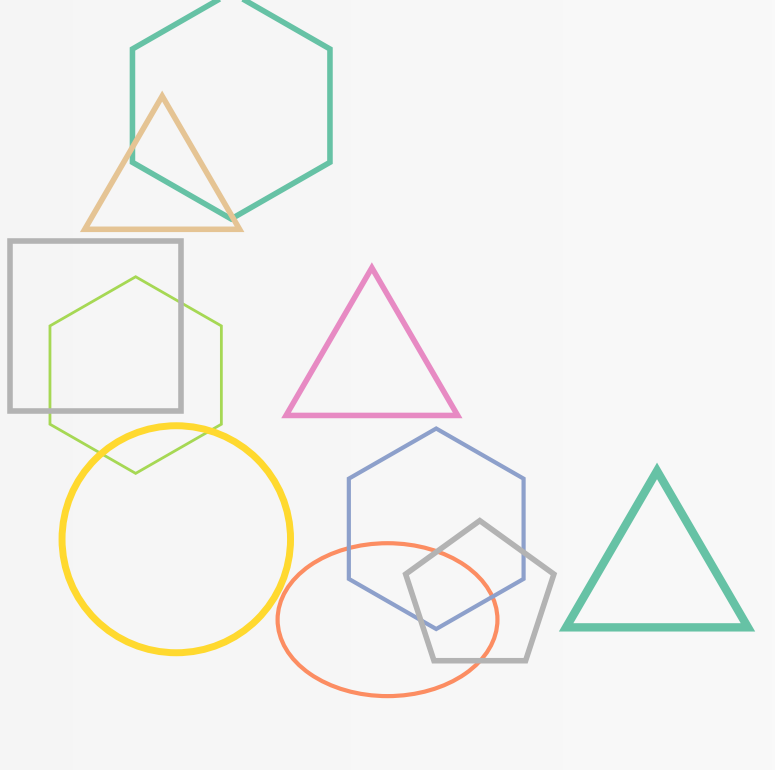[{"shape": "triangle", "thickness": 3, "radius": 0.68, "center": [0.848, 0.253]}, {"shape": "hexagon", "thickness": 2, "radius": 0.74, "center": [0.298, 0.863]}, {"shape": "oval", "thickness": 1.5, "radius": 0.71, "center": [0.5, 0.195]}, {"shape": "hexagon", "thickness": 1.5, "radius": 0.65, "center": [0.563, 0.313]}, {"shape": "triangle", "thickness": 2, "radius": 0.64, "center": [0.48, 0.524]}, {"shape": "hexagon", "thickness": 1, "radius": 0.64, "center": [0.175, 0.513]}, {"shape": "circle", "thickness": 2.5, "radius": 0.74, "center": [0.227, 0.3]}, {"shape": "triangle", "thickness": 2, "radius": 0.58, "center": [0.209, 0.76]}, {"shape": "pentagon", "thickness": 2, "radius": 0.5, "center": [0.619, 0.223]}, {"shape": "square", "thickness": 2, "radius": 0.55, "center": [0.123, 0.577]}]